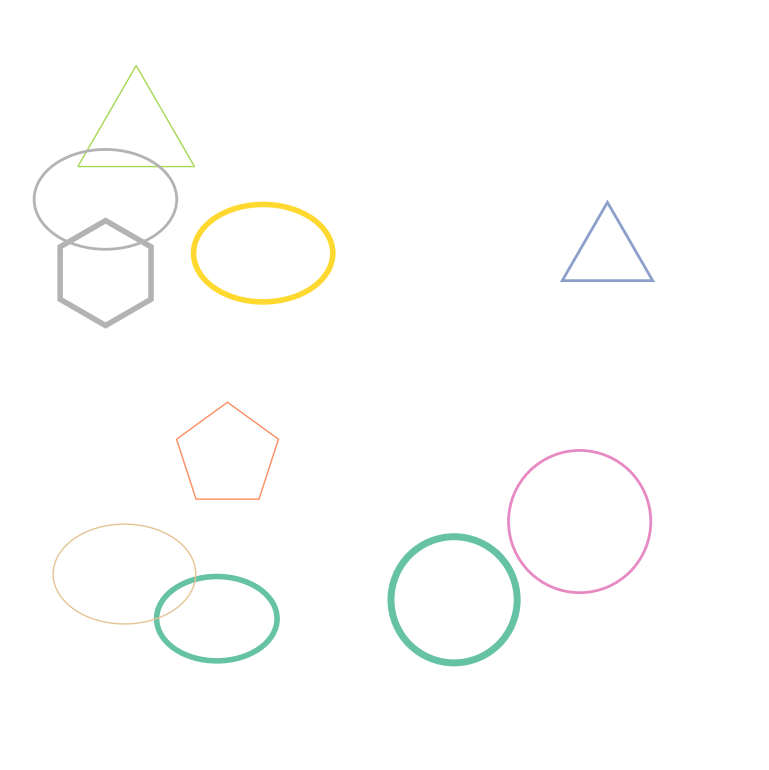[{"shape": "oval", "thickness": 2, "radius": 0.39, "center": [0.282, 0.197]}, {"shape": "circle", "thickness": 2.5, "radius": 0.41, "center": [0.59, 0.221]}, {"shape": "pentagon", "thickness": 0.5, "radius": 0.35, "center": [0.295, 0.408]}, {"shape": "triangle", "thickness": 1, "radius": 0.34, "center": [0.789, 0.669]}, {"shape": "circle", "thickness": 1, "radius": 0.46, "center": [0.753, 0.323]}, {"shape": "triangle", "thickness": 0.5, "radius": 0.44, "center": [0.177, 0.827]}, {"shape": "oval", "thickness": 2, "radius": 0.45, "center": [0.342, 0.671]}, {"shape": "oval", "thickness": 0.5, "radius": 0.46, "center": [0.162, 0.254]}, {"shape": "oval", "thickness": 1, "radius": 0.46, "center": [0.137, 0.741]}, {"shape": "hexagon", "thickness": 2, "radius": 0.34, "center": [0.137, 0.645]}]